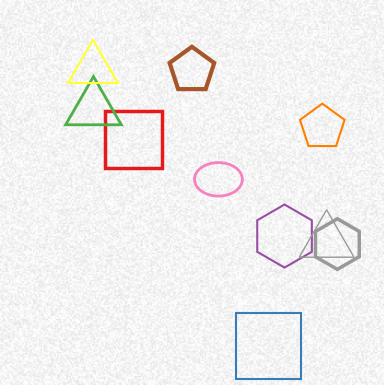[{"shape": "square", "thickness": 2.5, "radius": 0.37, "center": [0.346, 0.638]}, {"shape": "square", "thickness": 1.5, "radius": 0.42, "center": [0.698, 0.101]}, {"shape": "triangle", "thickness": 2, "radius": 0.42, "center": [0.243, 0.718]}, {"shape": "hexagon", "thickness": 1.5, "radius": 0.41, "center": [0.739, 0.387]}, {"shape": "pentagon", "thickness": 1.5, "radius": 0.3, "center": [0.837, 0.67]}, {"shape": "triangle", "thickness": 1.5, "radius": 0.37, "center": [0.241, 0.822]}, {"shape": "pentagon", "thickness": 3, "radius": 0.3, "center": [0.498, 0.818]}, {"shape": "oval", "thickness": 2, "radius": 0.31, "center": [0.567, 0.534]}, {"shape": "triangle", "thickness": 1, "radius": 0.41, "center": [0.848, 0.373]}, {"shape": "hexagon", "thickness": 2.5, "radius": 0.33, "center": [0.876, 0.366]}]